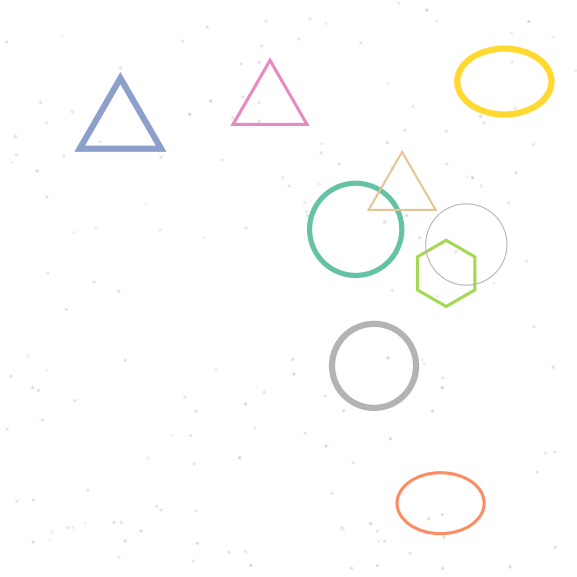[{"shape": "circle", "thickness": 2.5, "radius": 0.4, "center": [0.616, 0.602]}, {"shape": "oval", "thickness": 1.5, "radius": 0.38, "center": [0.763, 0.128]}, {"shape": "triangle", "thickness": 3, "radius": 0.41, "center": [0.209, 0.782]}, {"shape": "triangle", "thickness": 1.5, "radius": 0.37, "center": [0.468, 0.821]}, {"shape": "hexagon", "thickness": 1.5, "radius": 0.29, "center": [0.773, 0.526]}, {"shape": "oval", "thickness": 3, "radius": 0.41, "center": [0.873, 0.858]}, {"shape": "triangle", "thickness": 1, "radius": 0.34, "center": [0.696, 0.669]}, {"shape": "circle", "thickness": 3, "radius": 0.36, "center": [0.648, 0.366]}, {"shape": "circle", "thickness": 0.5, "radius": 0.35, "center": [0.808, 0.576]}]